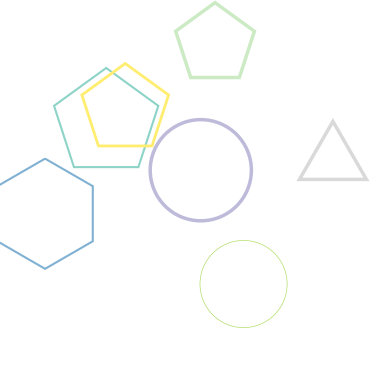[{"shape": "pentagon", "thickness": 1.5, "radius": 0.71, "center": [0.276, 0.681]}, {"shape": "circle", "thickness": 2.5, "radius": 0.66, "center": [0.522, 0.558]}, {"shape": "hexagon", "thickness": 1.5, "radius": 0.72, "center": [0.117, 0.445]}, {"shape": "circle", "thickness": 0.5, "radius": 0.57, "center": [0.633, 0.262]}, {"shape": "triangle", "thickness": 2.5, "radius": 0.5, "center": [0.865, 0.584]}, {"shape": "pentagon", "thickness": 2.5, "radius": 0.54, "center": [0.559, 0.886]}, {"shape": "pentagon", "thickness": 2, "radius": 0.59, "center": [0.325, 0.717]}]